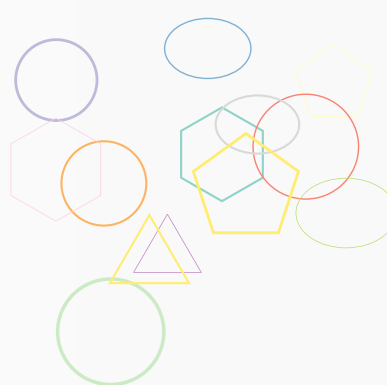[{"shape": "hexagon", "thickness": 1.5, "radius": 0.61, "center": [0.573, 0.599]}, {"shape": "pentagon", "thickness": 0.5, "radius": 0.52, "center": [0.862, 0.782]}, {"shape": "circle", "thickness": 2, "radius": 0.52, "center": [0.145, 0.792]}, {"shape": "circle", "thickness": 1, "radius": 0.68, "center": [0.789, 0.619]}, {"shape": "oval", "thickness": 1, "radius": 0.56, "center": [0.536, 0.874]}, {"shape": "circle", "thickness": 1.5, "radius": 0.55, "center": [0.268, 0.524]}, {"shape": "oval", "thickness": 0.5, "radius": 0.65, "center": [0.893, 0.447]}, {"shape": "hexagon", "thickness": 0.5, "radius": 0.67, "center": [0.144, 0.559]}, {"shape": "oval", "thickness": 1.5, "radius": 0.54, "center": [0.664, 0.677]}, {"shape": "triangle", "thickness": 0.5, "radius": 0.5, "center": [0.432, 0.343]}, {"shape": "circle", "thickness": 2.5, "radius": 0.69, "center": [0.286, 0.138]}, {"shape": "pentagon", "thickness": 2, "radius": 0.71, "center": [0.635, 0.511]}, {"shape": "triangle", "thickness": 1.5, "radius": 0.59, "center": [0.386, 0.324]}]